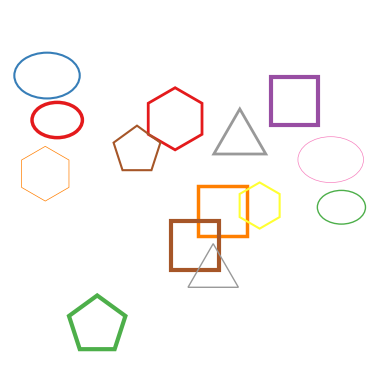[{"shape": "oval", "thickness": 2.5, "radius": 0.33, "center": [0.149, 0.688]}, {"shape": "hexagon", "thickness": 2, "radius": 0.4, "center": [0.455, 0.691]}, {"shape": "oval", "thickness": 1.5, "radius": 0.42, "center": [0.122, 0.804]}, {"shape": "oval", "thickness": 1, "radius": 0.31, "center": [0.887, 0.462]}, {"shape": "pentagon", "thickness": 3, "radius": 0.39, "center": [0.252, 0.155]}, {"shape": "square", "thickness": 3, "radius": 0.31, "center": [0.764, 0.737]}, {"shape": "hexagon", "thickness": 0.5, "radius": 0.36, "center": [0.118, 0.549]}, {"shape": "square", "thickness": 2.5, "radius": 0.32, "center": [0.578, 0.452]}, {"shape": "hexagon", "thickness": 1.5, "radius": 0.3, "center": [0.674, 0.466]}, {"shape": "square", "thickness": 3, "radius": 0.31, "center": [0.507, 0.362]}, {"shape": "pentagon", "thickness": 1.5, "radius": 0.32, "center": [0.356, 0.61]}, {"shape": "oval", "thickness": 0.5, "radius": 0.43, "center": [0.859, 0.585]}, {"shape": "triangle", "thickness": 1, "radius": 0.38, "center": [0.554, 0.292]}, {"shape": "triangle", "thickness": 2, "radius": 0.39, "center": [0.623, 0.639]}]